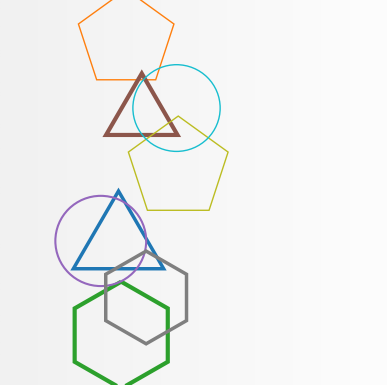[{"shape": "triangle", "thickness": 2.5, "radius": 0.67, "center": [0.306, 0.369]}, {"shape": "pentagon", "thickness": 1, "radius": 0.65, "center": [0.326, 0.898]}, {"shape": "hexagon", "thickness": 3, "radius": 0.69, "center": [0.313, 0.13]}, {"shape": "circle", "thickness": 1.5, "radius": 0.59, "center": [0.26, 0.374]}, {"shape": "triangle", "thickness": 3, "radius": 0.53, "center": [0.366, 0.703]}, {"shape": "hexagon", "thickness": 2.5, "radius": 0.6, "center": [0.377, 0.227]}, {"shape": "pentagon", "thickness": 1, "radius": 0.68, "center": [0.46, 0.563]}, {"shape": "circle", "thickness": 1, "radius": 0.56, "center": [0.456, 0.719]}]